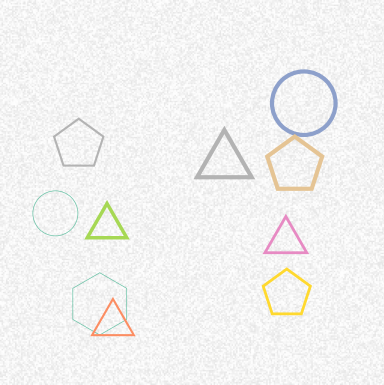[{"shape": "hexagon", "thickness": 0.5, "radius": 0.4, "center": [0.259, 0.211]}, {"shape": "circle", "thickness": 0.5, "radius": 0.29, "center": [0.144, 0.446]}, {"shape": "triangle", "thickness": 1.5, "radius": 0.31, "center": [0.293, 0.161]}, {"shape": "circle", "thickness": 3, "radius": 0.41, "center": [0.789, 0.732]}, {"shape": "triangle", "thickness": 2, "radius": 0.31, "center": [0.742, 0.375]}, {"shape": "triangle", "thickness": 2.5, "radius": 0.3, "center": [0.278, 0.412]}, {"shape": "pentagon", "thickness": 2, "radius": 0.32, "center": [0.745, 0.237]}, {"shape": "pentagon", "thickness": 3, "radius": 0.37, "center": [0.765, 0.57]}, {"shape": "triangle", "thickness": 3, "radius": 0.41, "center": [0.583, 0.581]}, {"shape": "pentagon", "thickness": 1.5, "radius": 0.34, "center": [0.204, 0.624]}]